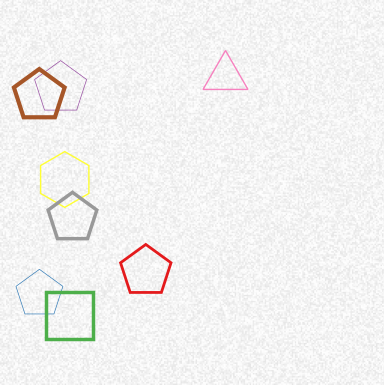[{"shape": "pentagon", "thickness": 2, "radius": 0.34, "center": [0.379, 0.296]}, {"shape": "pentagon", "thickness": 0.5, "radius": 0.32, "center": [0.102, 0.236]}, {"shape": "square", "thickness": 2.5, "radius": 0.3, "center": [0.18, 0.18]}, {"shape": "pentagon", "thickness": 0.5, "radius": 0.36, "center": [0.157, 0.772]}, {"shape": "hexagon", "thickness": 1, "radius": 0.36, "center": [0.168, 0.534]}, {"shape": "pentagon", "thickness": 3, "radius": 0.35, "center": [0.102, 0.751]}, {"shape": "triangle", "thickness": 1, "radius": 0.34, "center": [0.586, 0.801]}, {"shape": "pentagon", "thickness": 2.5, "radius": 0.33, "center": [0.188, 0.434]}]